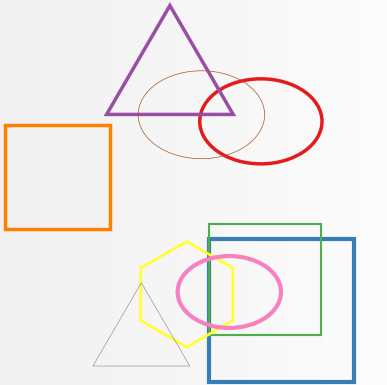[{"shape": "oval", "thickness": 2.5, "radius": 0.79, "center": [0.673, 0.685]}, {"shape": "square", "thickness": 3, "radius": 0.93, "center": [0.727, 0.193]}, {"shape": "square", "thickness": 1.5, "radius": 0.72, "center": [0.683, 0.274]}, {"shape": "triangle", "thickness": 2.5, "radius": 0.94, "center": [0.438, 0.797]}, {"shape": "square", "thickness": 2.5, "radius": 0.68, "center": [0.149, 0.54]}, {"shape": "hexagon", "thickness": 2, "radius": 0.69, "center": [0.482, 0.236]}, {"shape": "oval", "thickness": 0.5, "radius": 0.82, "center": [0.52, 0.702]}, {"shape": "oval", "thickness": 3, "radius": 0.67, "center": [0.592, 0.242]}, {"shape": "triangle", "thickness": 0.5, "radius": 0.72, "center": [0.365, 0.121]}]